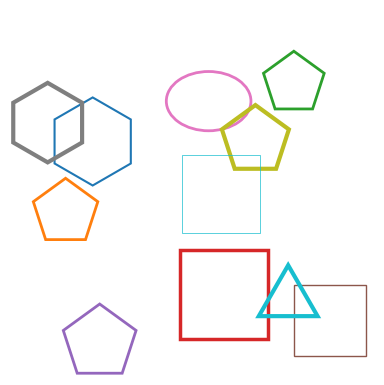[{"shape": "hexagon", "thickness": 1.5, "radius": 0.57, "center": [0.241, 0.633]}, {"shape": "pentagon", "thickness": 2, "radius": 0.44, "center": [0.17, 0.449]}, {"shape": "pentagon", "thickness": 2, "radius": 0.41, "center": [0.763, 0.784]}, {"shape": "square", "thickness": 2.5, "radius": 0.58, "center": [0.582, 0.235]}, {"shape": "pentagon", "thickness": 2, "radius": 0.5, "center": [0.259, 0.111]}, {"shape": "square", "thickness": 1, "radius": 0.46, "center": [0.857, 0.167]}, {"shape": "oval", "thickness": 2, "radius": 0.55, "center": [0.542, 0.737]}, {"shape": "hexagon", "thickness": 3, "radius": 0.52, "center": [0.124, 0.682]}, {"shape": "pentagon", "thickness": 3, "radius": 0.46, "center": [0.663, 0.636]}, {"shape": "square", "thickness": 0.5, "radius": 0.51, "center": [0.573, 0.497]}, {"shape": "triangle", "thickness": 3, "radius": 0.44, "center": [0.748, 0.223]}]